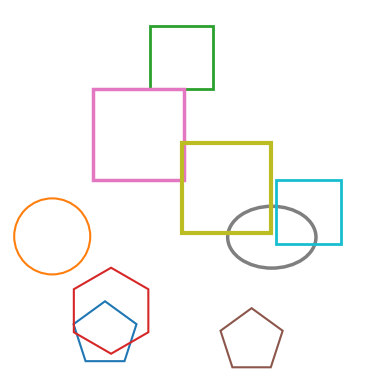[{"shape": "pentagon", "thickness": 1.5, "radius": 0.43, "center": [0.273, 0.131]}, {"shape": "circle", "thickness": 1.5, "radius": 0.49, "center": [0.136, 0.386]}, {"shape": "square", "thickness": 2, "radius": 0.41, "center": [0.471, 0.85]}, {"shape": "hexagon", "thickness": 1.5, "radius": 0.56, "center": [0.289, 0.193]}, {"shape": "pentagon", "thickness": 1.5, "radius": 0.42, "center": [0.653, 0.115]}, {"shape": "square", "thickness": 2.5, "radius": 0.59, "center": [0.361, 0.65]}, {"shape": "oval", "thickness": 2.5, "radius": 0.57, "center": [0.706, 0.384]}, {"shape": "square", "thickness": 3, "radius": 0.58, "center": [0.588, 0.511]}, {"shape": "square", "thickness": 2, "radius": 0.42, "center": [0.802, 0.45]}]